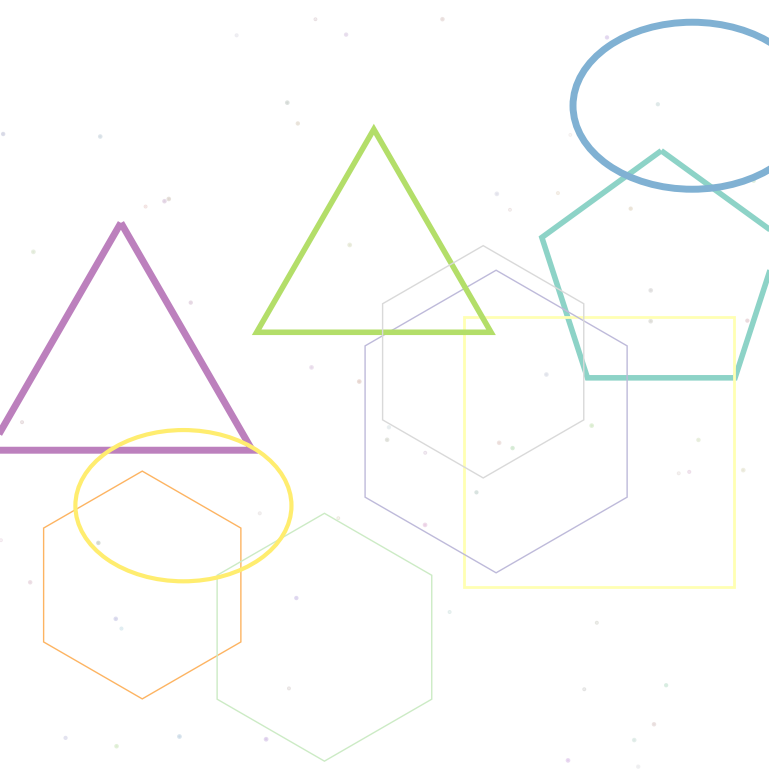[{"shape": "pentagon", "thickness": 2, "radius": 0.82, "center": [0.859, 0.641]}, {"shape": "square", "thickness": 1, "radius": 0.88, "center": [0.778, 0.413]}, {"shape": "hexagon", "thickness": 0.5, "radius": 0.98, "center": [0.644, 0.453]}, {"shape": "oval", "thickness": 2.5, "radius": 0.77, "center": [0.899, 0.863]}, {"shape": "hexagon", "thickness": 0.5, "radius": 0.74, "center": [0.185, 0.24]}, {"shape": "triangle", "thickness": 2, "radius": 0.88, "center": [0.486, 0.656]}, {"shape": "hexagon", "thickness": 0.5, "radius": 0.75, "center": [0.628, 0.53]}, {"shape": "triangle", "thickness": 2.5, "radius": 0.98, "center": [0.157, 0.514]}, {"shape": "hexagon", "thickness": 0.5, "radius": 0.8, "center": [0.421, 0.172]}, {"shape": "oval", "thickness": 1.5, "radius": 0.7, "center": [0.238, 0.343]}]